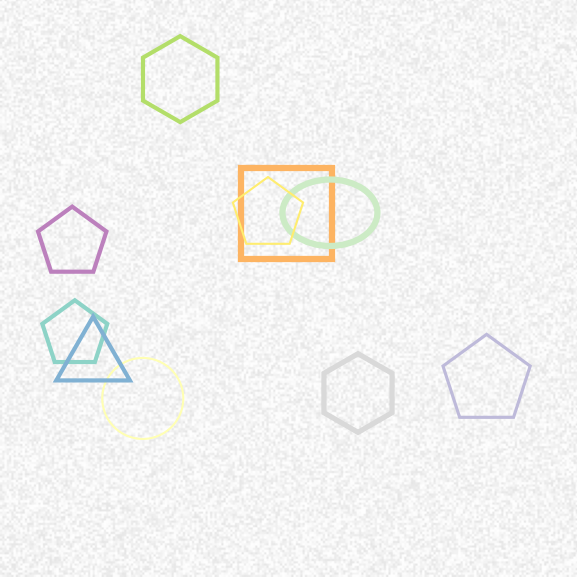[{"shape": "pentagon", "thickness": 2, "radius": 0.3, "center": [0.13, 0.42]}, {"shape": "circle", "thickness": 1, "radius": 0.35, "center": [0.247, 0.309]}, {"shape": "pentagon", "thickness": 1.5, "radius": 0.4, "center": [0.843, 0.341]}, {"shape": "triangle", "thickness": 2, "radius": 0.37, "center": [0.161, 0.377]}, {"shape": "square", "thickness": 3, "radius": 0.39, "center": [0.497, 0.63]}, {"shape": "hexagon", "thickness": 2, "radius": 0.37, "center": [0.312, 0.862]}, {"shape": "hexagon", "thickness": 2.5, "radius": 0.34, "center": [0.62, 0.319]}, {"shape": "pentagon", "thickness": 2, "radius": 0.31, "center": [0.125, 0.579]}, {"shape": "oval", "thickness": 3, "radius": 0.41, "center": [0.571, 0.631]}, {"shape": "pentagon", "thickness": 1, "radius": 0.32, "center": [0.464, 0.629]}]